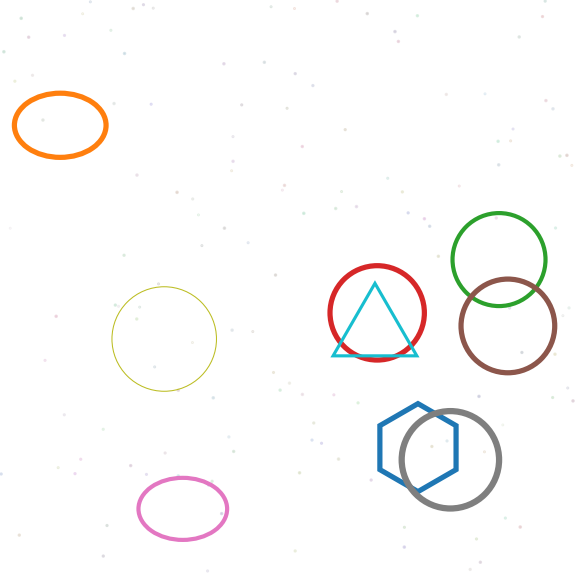[{"shape": "hexagon", "thickness": 2.5, "radius": 0.38, "center": [0.724, 0.224]}, {"shape": "oval", "thickness": 2.5, "radius": 0.4, "center": [0.104, 0.782]}, {"shape": "circle", "thickness": 2, "radius": 0.4, "center": [0.864, 0.55]}, {"shape": "circle", "thickness": 2.5, "radius": 0.41, "center": [0.653, 0.457]}, {"shape": "circle", "thickness": 2.5, "radius": 0.41, "center": [0.879, 0.435]}, {"shape": "oval", "thickness": 2, "radius": 0.38, "center": [0.317, 0.118]}, {"shape": "circle", "thickness": 3, "radius": 0.42, "center": [0.78, 0.203]}, {"shape": "circle", "thickness": 0.5, "radius": 0.45, "center": [0.284, 0.412]}, {"shape": "triangle", "thickness": 1.5, "radius": 0.42, "center": [0.649, 0.425]}]